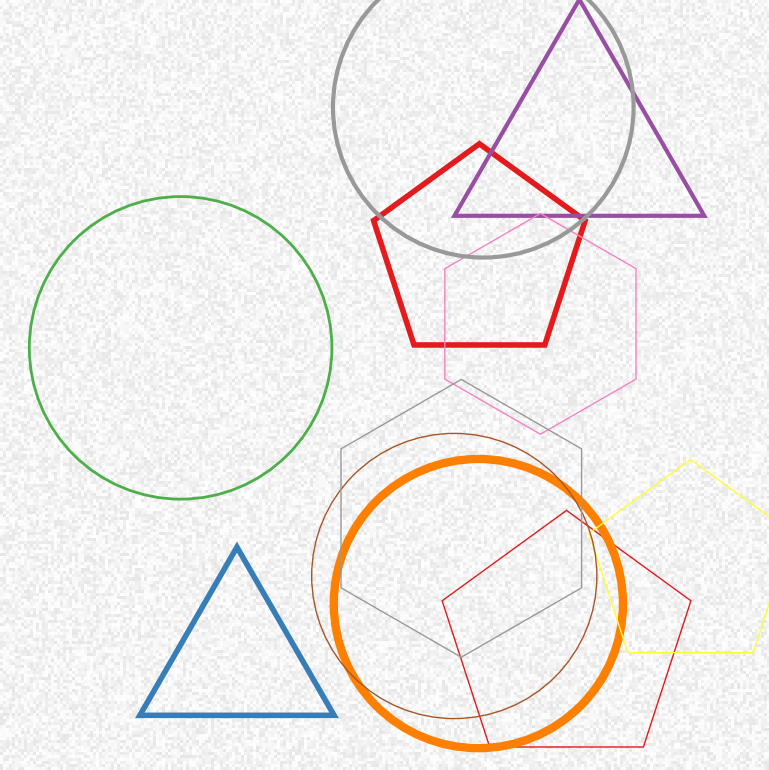[{"shape": "pentagon", "thickness": 0.5, "radius": 0.85, "center": [0.736, 0.167]}, {"shape": "pentagon", "thickness": 2, "radius": 0.72, "center": [0.623, 0.669]}, {"shape": "triangle", "thickness": 2, "radius": 0.73, "center": [0.308, 0.144]}, {"shape": "circle", "thickness": 1, "radius": 0.98, "center": [0.235, 0.548]}, {"shape": "triangle", "thickness": 1.5, "radius": 0.94, "center": [0.752, 0.813]}, {"shape": "circle", "thickness": 3, "radius": 0.94, "center": [0.621, 0.216]}, {"shape": "pentagon", "thickness": 0.5, "radius": 0.69, "center": [0.897, 0.265]}, {"shape": "circle", "thickness": 0.5, "radius": 0.93, "center": [0.59, 0.252]}, {"shape": "hexagon", "thickness": 0.5, "radius": 0.72, "center": [0.702, 0.579]}, {"shape": "circle", "thickness": 1.5, "radius": 0.98, "center": [0.628, 0.861]}, {"shape": "hexagon", "thickness": 0.5, "radius": 0.9, "center": [0.599, 0.327]}]